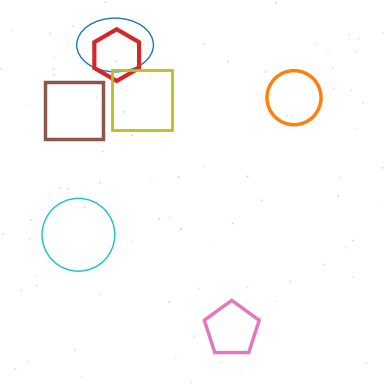[{"shape": "oval", "thickness": 1, "radius": 0.5, "center": [0.299, 0.883]}, {"shape": "circle", "thickness": 2.5, "radius": 0.35, "center": [0.764, 0.746]}, {"shape": "hexagon", "thickness": 3, "radius": 0.34, "center": [0.303, 0.857]}, {"shape": "square", "thickness": 2.5, "radius": 0.37, "center": [0.192, 0.713]}, {"shape": "pentagon", "thickness": 2.5, "radius": 0.37, "center": [0.602, 0.145]}, {"shape": "square", "thickness": 2, "radius": 0.39, "center": [0.37, 0.74]}, {"shape": "circle", "thickness": 1, "radius": 0.47, "center": [0.204, 0.39]}]